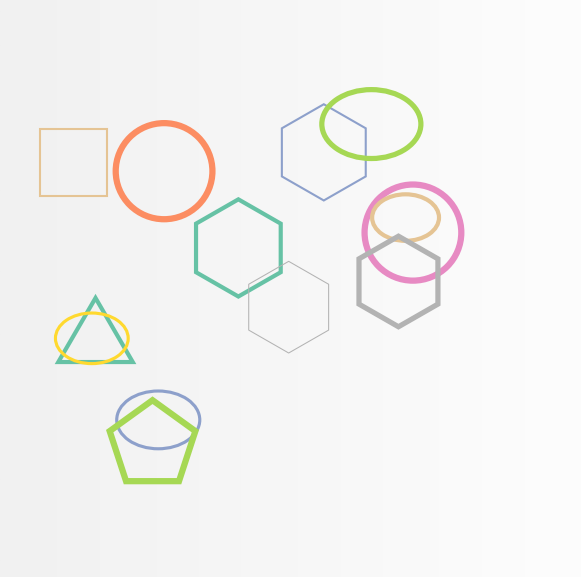[{"shape": "hexagon", "thickness": 2, "radius": 0.42, "center": [0.41, 0.57]}, {"shape": "triangle", "thickness": 2, "radius": 0.37, "center": [0.164, 0.409]}, {"shape": "circle", "thickness": 3, "radius": 0.42, "center": [0.282, 0.703]}, {"shape": "hexagon", "thickness": 1, "radius": 0.42, "center": [0.557, 0.735]}, {"shape": "oval", "thickness": 1.5, "radius": 0.36, "center": [0.272, 0.272]}, {"shape": "circle", "thickness": 3, "radius": 0.42, "center": [0.71, 0.596]}, {"shape": "oval", "thickness": 2.5, "radius": 0.43, "center": [0.639, 0.784]}, {"shape": "pentagon", "thickness": 3, "radius": 0.39, "center": [0.262, 0.229]}, {"shape": "oval", "thickness": 1.5, "radius": 0.31, "center": [0.158, 0.413]}, {"shape": "square", "thickness": 1, "radius": 0.29, "center": [0.127, 0.718]}, {"shape": "oval", "thickness": 2, "radius": 0.29, "center": [0.698, 0.622]}, {"shape": "hexagon", "thickness": 2.5, "radius": 0.39, "center": [0.686, 0.512]}, {"shape": "hexagon", "thickness": 0.5, "radius": 0.4, "center": [0.497, 0.467]}]